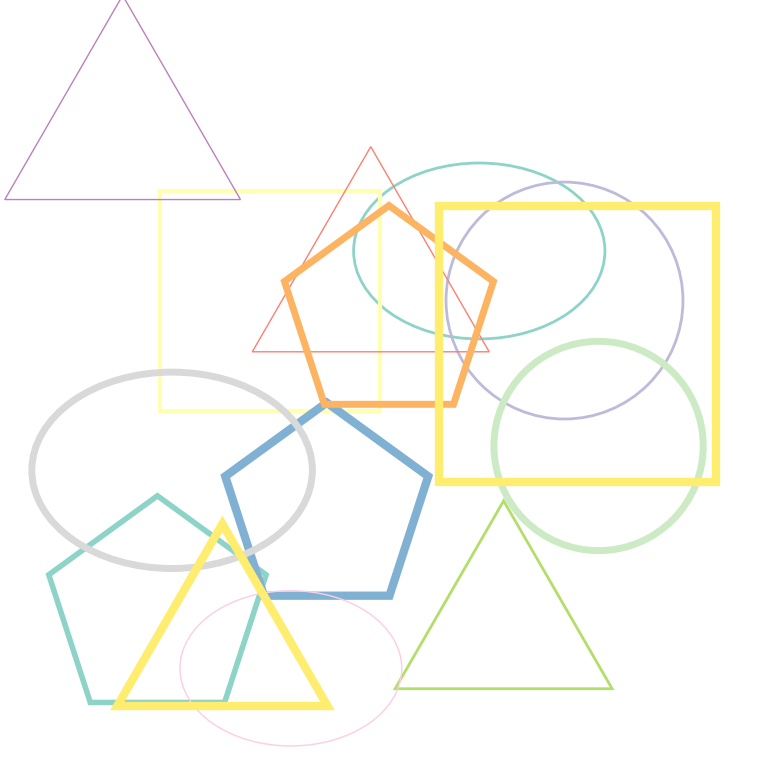[{"shape": "pentagon", "thickness": 2, "radius": 0.74, "center": [0.204, 0.208]}, {"shape": "oval", "thickness": 1, "radius": 0.82, "center": [0.622, 0.674]}, {"shape": "square", "thickness": 1.5, "radius": 0.71, "center": [0.351, 0.609]}, {"shape": "circle", "thickness": 1, "radius": 0.77, "center": [0.733, 0.61]}, {"shape": "triangle", "thickness": 0.5, "radius": 0.89, "center": [0.481, 0.632]}, {"shape": "pentagon", "thickness": 3, "radius": 0.69, "center": [0.424, 0.339]}, {"shape": "pentagon", "thickness": 2.5, "radius": 0.71, "center": [0.505, 0.59]}, {"shape": "triangle", "thickness": 1, "radius": 0.81, "center": [0.654, 0.187]}, {"shape": "oval", "thickness": 0.5, "radius": 0.72, "center": [0.378, 0.132]}, {"shape": "oval", "thickness": 2.5, "radius": 0.91, "center": [0.224, 0.389]}, {"shape": "triangle", "thickness": 0.5, "radius": 0.88, "center": [0.159, 0.829]}, {"shape": "circle", "thickness": 2.5, "radius": 0.68, "center": [0.777, 0.421]}, {"shape": "square", "thickness": 3, "radius": 0.9, "center": [0.75, 0.553]}, {"shape": "triangle", "thickness": 3, "radius": 0.79, "center": [0.289, 0.162]}]